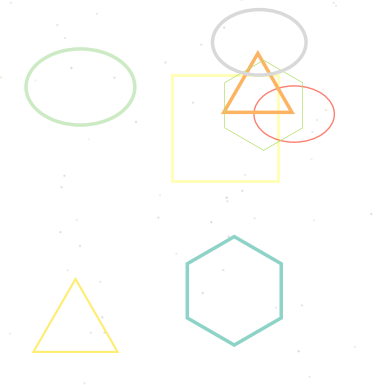[{"shape": "hexagon", "thickness": 2.5, "radius": 0.7, "center": [0.608, 0.245]}, {"shape": "square", "thickness": 2, "radius": 0.69, "center": [0.585, 0.668]}, {"shape": "oval", "thickness": 1, "radius": 0.52, "center": [0.764, 0.704]}, {"shape": "triangle", "thickness": 2.5, "radius": 0.51, "center": [0.67, 0.759]}, {"shape": "hexagon", "thickness": 0.5, "radius": 0.59, "center": [0.685, 0.727]}, {"shape": "oval", "thickness": 2.5, "radius": 0.61, "center": [0.673, 0.89]}, {"shape": "oval", "thickness": 2.5, "radius": 0.71, "center": [0.209, 0.774]}, {"shape": "triangle", "thickness": 1.5, "radius": 0.63, "center": [0.196, 0.149]}]